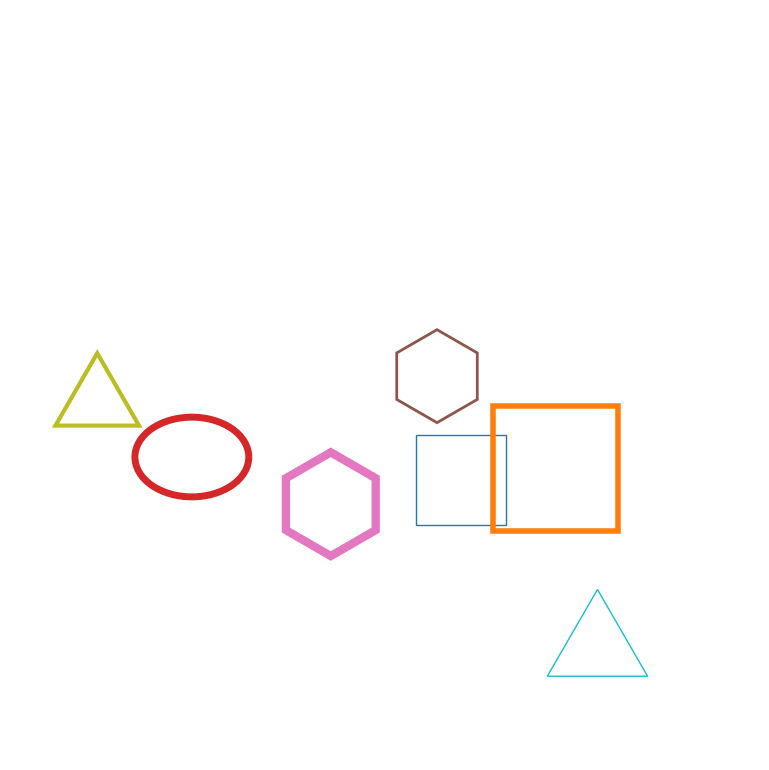[{"shape": "square", "thickness": 0.5, "radius": 0.29, "center": [0.599, 0.377]}, {"shape": "square", "thickness": 2, "radius": 0.41, "center": [0.722, 0.392]}, {"shape": "oval", "thickness": 2.5, "radius": 0.37, "center": [0.249, 0.406]}, {"shape": "hexagon", "thickness": 1, "radius": 0.3, "center": [0.568, 0.511]}, {"shape": "hexagon", "thickness": 3, "radius": 0.34, "center": [0.43, 0.345]}, {"shape": "triangle", "thickness": 1.5, "radius": 0.31, "center": [0.126, 0.479]}, {"shape": "triangle", "thickness": 0.5, "radius": 0.38, "center": [0.776, 0.159]}]